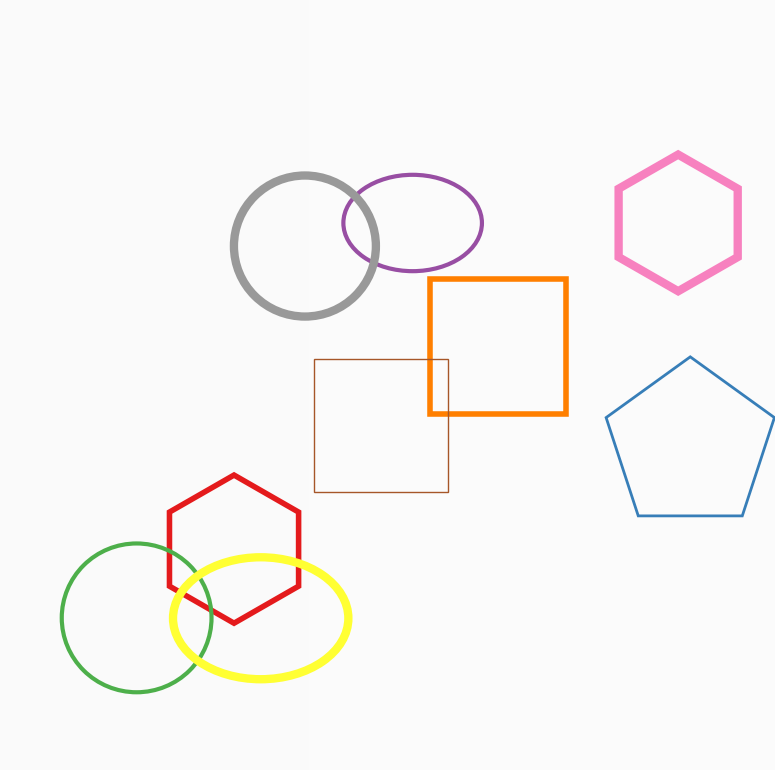[{"shape": "hexagon", "thickness": 2, "radius": 0.48, "center": [0.302, 0.287]}, {"shape": "pentagon", "thickness": 1, "radius": 0.57, "center": [0.891, 0.422]}, {"shape": "circle", "thickness": 1.5, "radius": 0.48, "center": [0.176, 0.198]}, {"shape": "oval", "thickness": 1.5, "radius": 0.45, "center": [0.532, 0.71]}, {"shape": "square", "thickness": 2, "radius": 0.44, "center": [0.643, 0.55]}, {"shape": "oval", "thickness": 3, "radius": 0.57, "center": [0.336, 0.197]}, {"shape": "square", "thickness": 0.5, "radius": 0.43, "center": [0.492, 0.447]}, {"shape": "hexagon", "thickness": 3, "radius": 0.44, "center": [0.875, 0.711]}, {"shape": "circle", "thickness": 3, "radius": 0.46, "center": [0.393, 0.68]}]